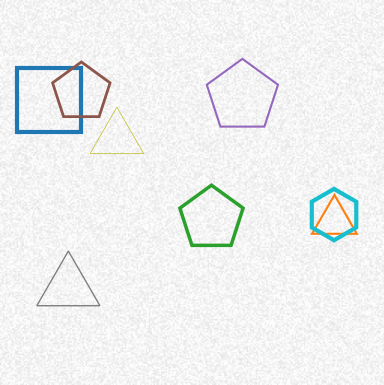[{"shape": "square", "thickness": 3, "radius": 0.42, "center": [0.127, 0.74]}, {"shape": "triangle", "thickness": 1.5, "radius": 0.34, "center": [0.869, 0.426]}, {"shape": "pentagon", "thickness": 2.5, "radius": 0.43, "center": [0.549, 0.433]}, {"shape": "pentagon", "thickness": 1.5, "radius": 0.49, "center": [0.63, 0.75]}, {"shape": "pentagon", "thickness": 2, "radius": 0.39, "center": [0.211, 0.761]}, {"shape": "triangle", "thickness": 1, "radius": 0.47, "center": [0.178, 0.253]}, {"shape": "triangle", "thickness": 0.5, "radius": 0.4, "center": [0.304, 0.641]}, {"shape": "hexagon", "thickness": 3, "radius": 0.33, "center": [0.868, 0.443]}]